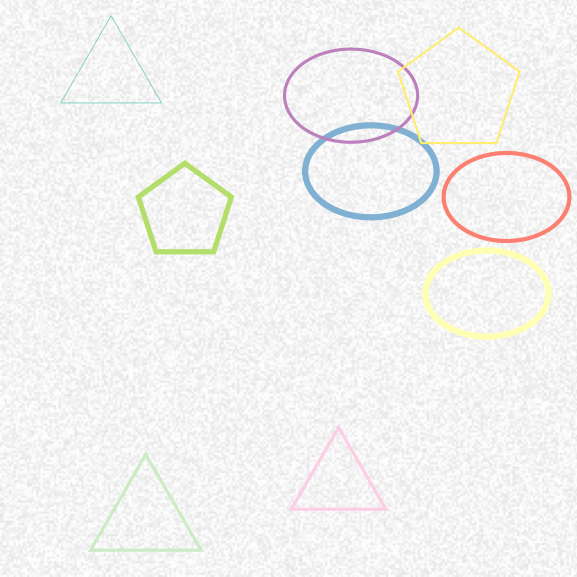[{"shape": "triangle", "thickness": 0.5, "radius": 0.5, "center": [0.192, 0.871]}, {"shape": "oval", "thickness": 3, "radius": 0.53, "center": [0.843, 0.491]}, {"shape": "oval", "thickness": 2, "radius": 0.54, "center": [0.877, 0.658]}, {"shape": "oval", "thickness": 3, "radius": 0.57, "center": [0.642, 0.703]}, {"shape": "pentagon", "thickness": 2.5, "radius": 0.42, "center": [0.32, 0.632]}, {"shape": "triangle", "thickness": 1.5, "radius": 0.47, "center": [0.586, 0.165]}, {"shape": "oval", "thickness": 1.5, "radius": 0.58, "center": [0.608, 0.833]}, {"shape": "triangle", "thickness": 1.5, "radius": 0.55, "center": [0.252, 0.102]}, {"shape": "pentagon", "thickness": 1, "radius": 0.55, "center": [0.795, 0.841]}]